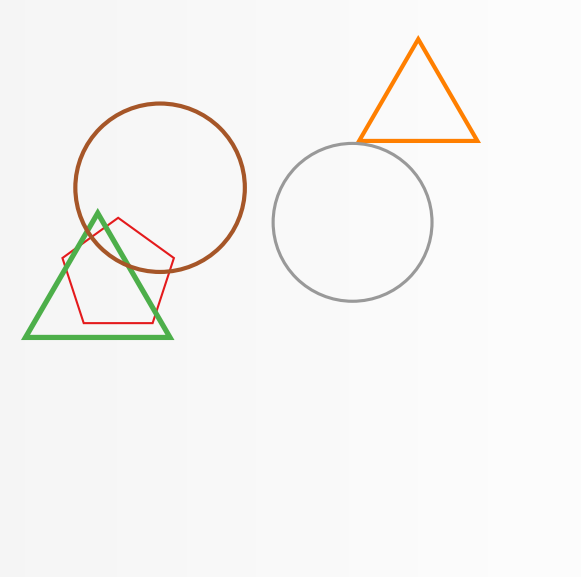[{"shape": "pentagon", "thickness": 1, "radius": 0.5, "center": [0.203, 0.521]}, {"shape": "triangle", "thickness": 2.5, "radius": 0.72, "center": [0.168, 0.487]}, {"shape": "triangle", "thickness": 2, "radius": 0.59, "center": [0.72, 0.814]}, {"shape": "circle", "thickness": 2, "radius": 0.73, "center": [0.275, 0.674]}, {"shape": "circle", "thickness": 1.5, "radius": 0.68, "center": [0.607, 0.614]}]